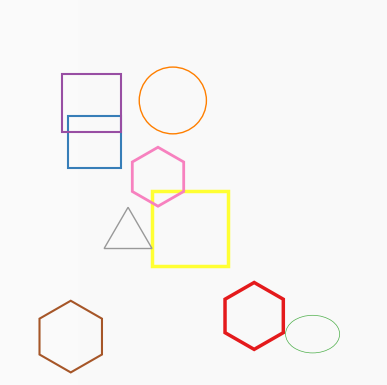[{"shape": "hexagon", "thickness": 2.5, "radius": 0.43, "center": [0.656, 0.179]}, {"shape": "square", "thickness": 1.5, "radius": 0.34, "center": [0.244, 0.632]}, {"shape": "oval", "thickness": 0.5, "radius": 0.35, "center": [0.807, 0.132]}, {"shape": "square", "thickness": 1.5, "radius": 0.38, "center": [0.236, 0.731]}, {"shape": "circle", "thickness": 1, "radius": 0.43, "center": [0.446, 0.739]}, {"shape": "square", "thickness": 2.5, "radius": 0.49, "center": [0.49, 0.406]}, {"shape": "hexagon", "thickness": 1.5, "radius": 0.47, "center": [0.183, 0.126]}, {"shape": "hexagon", "thickness": 2, "radius": 0.38, "center": [0.408, 0.541]}, {"shape": "triangle", "thickness": 1, "radius": 0.36, "center": [0.33, 0.39]}]